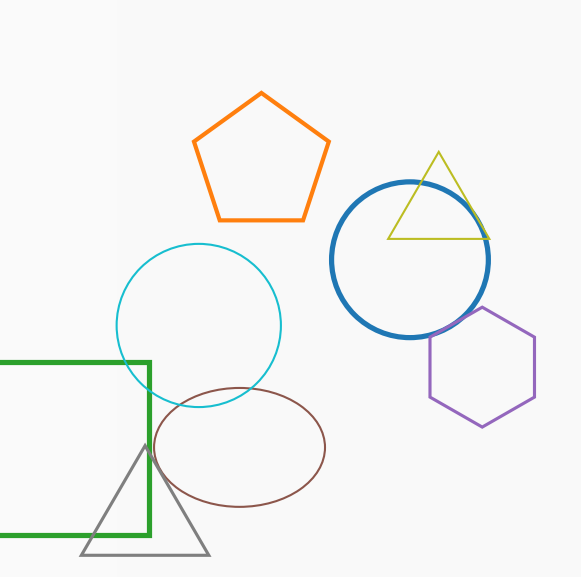[{"shape": "circle", "thickness": 2.5, "radius": 0.67, "center": [0.705, 0.549]}, {"shape": "pentagon", "thickness": 2, "radius": 0.61, "center": [0.45, 0.716]}, {"shape": "square", "thickness": 2.5, "radius": 0.75, "center": [0.106, 0.223]}, {"shape": "hexagon", "thickness": 1.5, "radius": 0.52, "center": [0.83, 0.363]}, {"shape": "oval", "thickness": 1, "radius": 0.74, "center": [0.412, 0.224]}, {"shape": "triangle", "thickness": 1.5, "radius": 0.63, "center": [0.25, 0.101]}, {"shape": "triangle", "thickness": 1, "radius": 0.5, "center": [0.755, 0.636]}, {"shape": "circle", "thickness": 1, "radius": 0.71, "center": [0.342, 0.436]}]